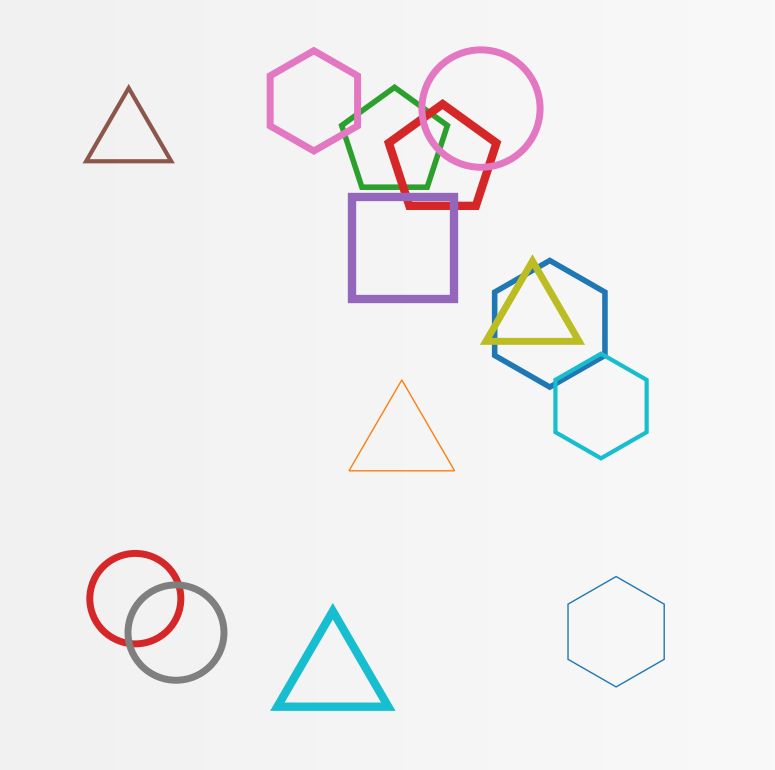[{"shape": "hexagon", "thickness": 2, "radius": 0.41, "center": [0.709, 0.579]}, {"shape": "hexagon", "thickness": 0.5, "radius": 0.36, "center": [0.795, 0.18]}, {"shape": "triangle", "thickness": 0.5, "radius": 0.39, "center": [0.518, 0.428]}, {"shape": "pentagon", "thickness": 2, "radius": 0.36, "center": [0.509, 0.815]}, {"shape": "pentagon", "thickness": 3, "radius": 0.37, "center": [0.571, 0.792]}, {"shape": "circle", "thickness": 2.5, "radius": 0.29, "center": [0.175, 0.223]}, {"shape": "square", "thickness": 3, "radius": 0.33, "center": [0.52, 0.678]}, {"shape": "triangle", "thickness": 1.5, "radius": 0.32, "center": [0.166, 0.822]}, {"shape": "hexagon", "thickness": 2.5, "radius": 0.33, "center": [0.405, 0.869]}, {"shape": "circle", "thickness": 2.5, "radius": 0.38, "center": [0.621, 0.859]}, {"shape": "circle", "thickness": 2.5, "radius": 0.31, "center": [0.227, 0.178]}, {"shape": "triangle", "thickness": 2.5, "radius": 0.35, "center": [0.687, 0.591]}, {"shape": "triangle", "thickness": 3, "radius": 0.41, "center": [0.429, 0.124]}, {"shape": "hexagon", "thickness": 1.5, "radius": 0.34, "center": [0.776, 0.473]}]